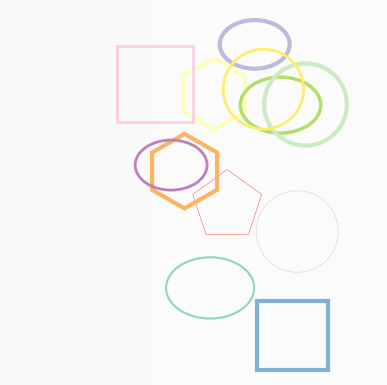[{"shape": "oval", "thickness": 1.5, "radius": 0.57, "center": [0.542, 0.252]}, {"shape": "hexagon", "thickness": 2.5, "radius": 0.46, "center": [0.552, 0.756]}, {"shape": "oval", "thickness": 3, "radius": 0.45, "center": [0.657, 0.885]}, {"shape": "pentagon", "thickness": 0.5, "radius": 0.47, "center": [0.586, 0.466]}, {"shape": "square", "thickness": 3, "radius": 0.45, "center": [0.755, 0.129]}, {"shape": "hexagon", "thickness": 3, "radius": 0.48, "center": [0.476, 0.555]}, {"shape": "oval", "thickness": 2.5, "radius": 0.52, "center": [0.724, 0.727]}, {"shape": "square", "thickness": 2, "radius": 0.49, "center": [0.4, 0.782]}, {"shape": "circle", "thickness": 0.5, "radius": 0.53, "center": [0.767, 0.399]}, {"shape": "oval", "thickness": 2, "radius": 0.46, "center": [0.442, 0.571]}, {"shape": "circle", "thickness": 3, "radius": 0.53, "center": [0.788, 0.729]}, {"shape": "circle", "thickness": 2, "radius": 0.52, "center": [0.68, 0.768]}]